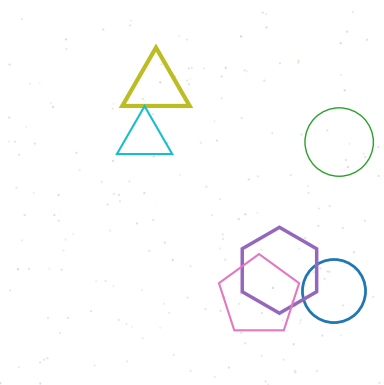[{"shape": "circle", "thickness": 2, "radius": 0.41, "center": [0.868, 0.244]}, {"shape": "circle", "thickness": 1, "radius": 0.44, "center": [0.881, 0.631]}, {"shape": "hexagon", "thickness": 2.5, "radius": 0.56, "center": [0.726, 0.298]}, {"shape": "pentagon", "thickness": 1.5, "radius": 0.55, "center": [0.673, 0.231]}, {"shape": "triangle", "thickness": 3, "radius": 0.51, "center": [0.405, 0.775]}, {"shape": "triangle", "thickness": 1.5, "radius": 0.41, "center": [0.376, 0.641]}]